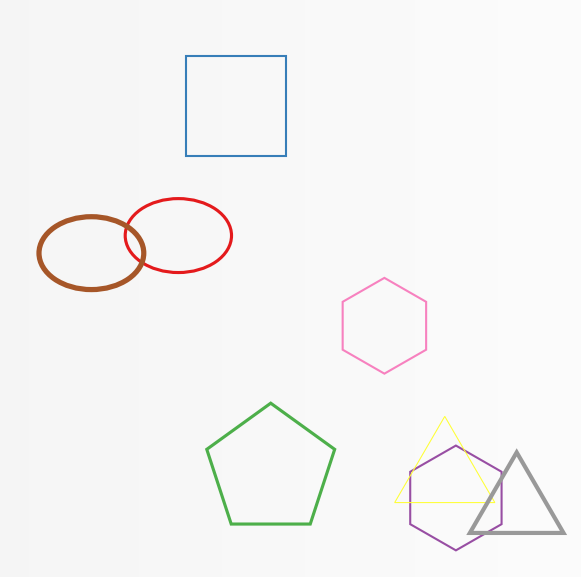[{"shape": "oval", "thickness": 1.5, "radius": 0.46, "center": [0.307, 0.591]}, {"shape": "square", "thickness": 1, "radius": 0.43, "center": [0.406, 0.816]}, {"shape": "pentagon", "thickness": 1.5, "radius": 0.58, "center": [0.466, 0.185]}, {"shape": "hexagon", "thickness": 1, "radius": 0.45, "center": [0.784, 0.137]}, {"shape": "triangle", "thickness": 0.5, "radius": 0.5, "center": [0.765, 0.179]}, {"shape": "oval", "thickness": 2.5, "radius": 0.45, "center": [0.157, 0.561]}, {"shape": "hexagon", "thickness": 1, "radius": 0.41, "center": [0.661, 0.435]}, {"shape": "triangle", "thickness": 2, "radius": 0.47, "center": [0.889, 0.123]}]